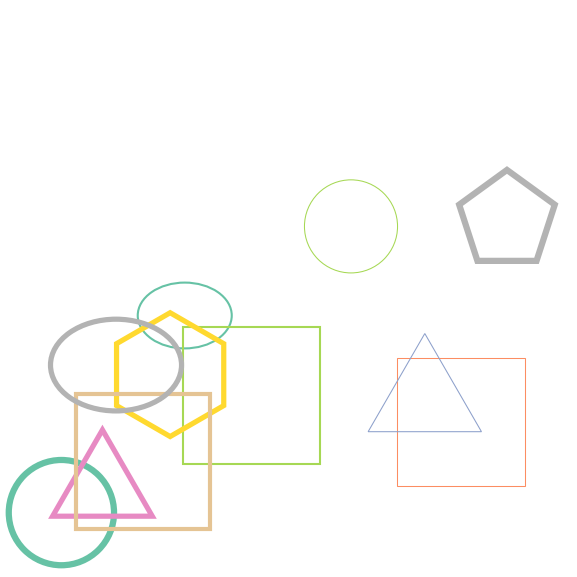[{"shape": "circle", "thickness": 3, "radius": 0.46, "center": [0.106, 0.112]}, {"shape": "oval", "thickness": 1, "radius": 0.41, "center": [0.32, 0.453]}, {"shape": "square", "thickness": 0.5, "radius": 0.55, "center": [0.798, 0.268]}, {"shape": "triangle", "thickness": 0.5, "radius": 0.57, "center": [0.736, 0.308]}, {"shape": "triangle", "thickness": 2.5, "radius": 0.5, "center": [0.177, 0.155]}, {"shape": "square", "thickness": 1, "radius": 0.6, "center": [0.435, 0.314]}, {"shape": "circle", "thickness": 0.5, "radius": 0.4, "center": [0.608, 0.607]}, {"shape": "hexagon", "thickness": 2.5, "radius": 0.54, "center": [0.295, 0.35]}, {"shape": "square", "thickness": 2, "radius": 0.58, "center": [0.248, 0.2]}, {"shape": "pentagon", "thickness": 3, "radius": 0.44, "center": [0.878, 0.618]}, {"shape": "oval", "thickness": 2.5, "radius": 0.57, "center": [0.201, 0.367]}]